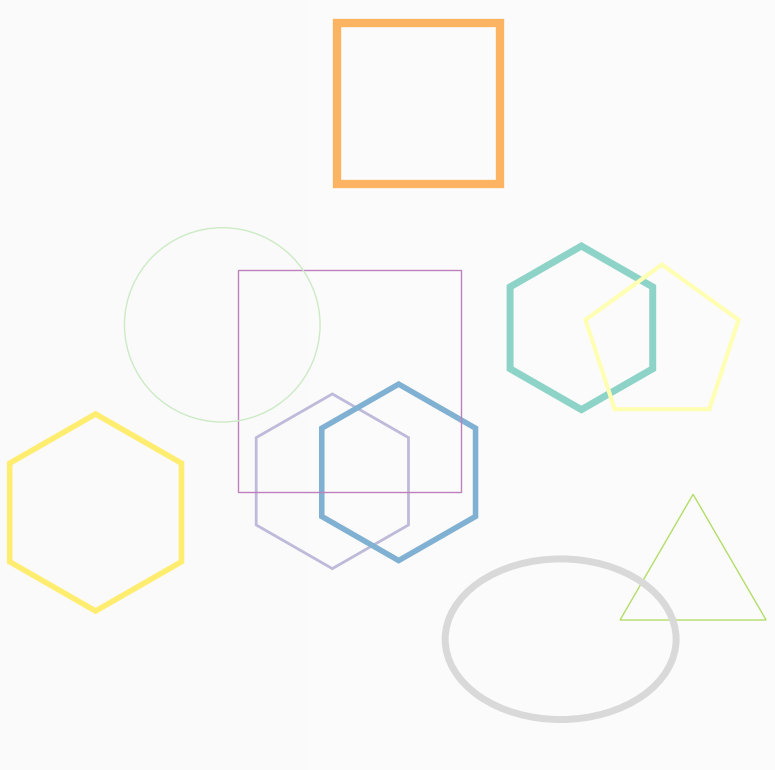[{"shape": "hexagon", "thickness": 2.5, "radius": 0.53, "center": [0.75, 0.574]}, {"shape": "pentagon", "thickness": 1.5, "radius": 0.52, "center": [0.854, 0.553]}, {"shape": "hexagon", "thickness": 1, "radius": 0.57, "center": [0.429, 0.375]}, {"shape": "hexagon", "thickness": 2, "radius": 0.57, "center": [0.514, 0.387]}, {"shape": "square", "thickness": 3, "radius": 0.52, "center": [0.54, 0.865]}, {"shape": "triangle", "thickness": 0.5, "radius": 0.54, "center": [0.894, 0.249]}, {"shape": "oval", "thickness": 2.5, "radius": 0.74, "center": [0.723, 0.17]}, {"shape": "square", "thickness": 0.5, "radius": 0.72, "center": [0.451, 0.505]}, {"shape": "circle", "thickness": 0.5, "radius": 0.63, "center": [0.287, 0.578]}, {"shape": "hexagon", "thickness": 2, "radius": 0.64, "center": [0.123, 0.334]}]